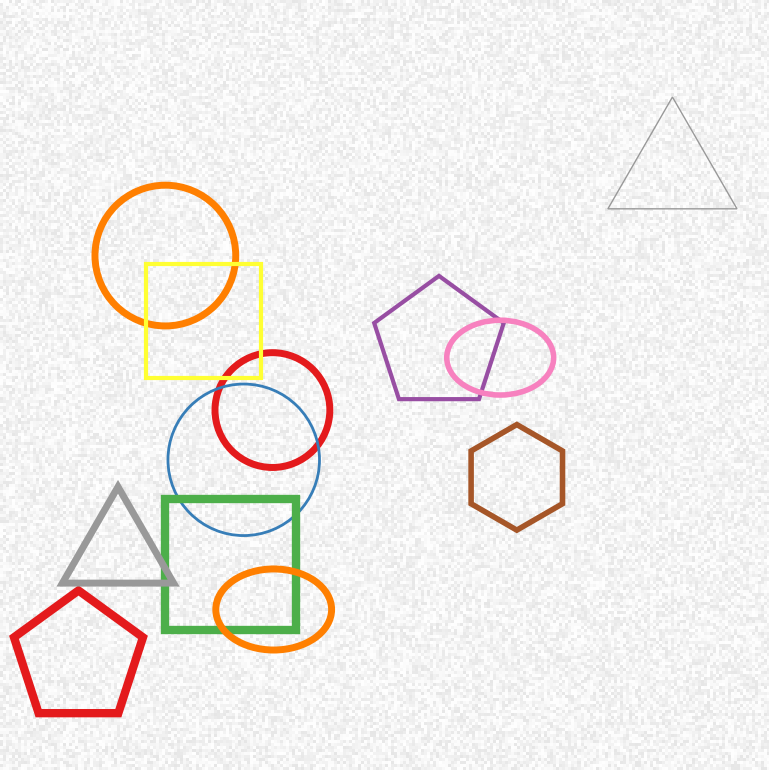[{"shape": "circle", "thickness": 2.5, "radius": 0.37, "center": [0.354, 0.467]}, {"shape": "pentagon", "thickness": 3, "radius": 0.44, "center": [0.102, 0.145]}, {"shape": "circle", "thickness": 1, "radius": 0.49, "center": [0.317, 0.403]}, {"shape": "square", "thickness": 3, "radius": 0.42, "center": [0.3, 0.267]}, {"shape": "pentagon", "thickness": 1.5, "radius": 0.44, "center": [0.57, 0.553]}, {"shape": "circle", "thickness": 2.5, "radius": 0.46, "center": [0.215, 0.668]}, {"shape": "oval", "thickness": 2.5, "radius": 0.38, "center": [0.355, 0.208]}, {"shape": "square", "thickness": 1.5, "radius": 0.37, "center": [0.264, 0.583]}, {"shape": "hexagon", "thickness": 2, "radius": 0.34, "center": [0.671, 0.38]}, {"shape": "oval", "thickness": 2, "radius": 0.35, "center": [0.65, 0.536]}, {"shape": "triangle", "thickness": 2.5, "radius": 0.42, "center": [0.153, 0.284]}, {"shape": "triangle", "thickness": 0.5, "radius": 0.48, "center": [0.873, 0.777]}]